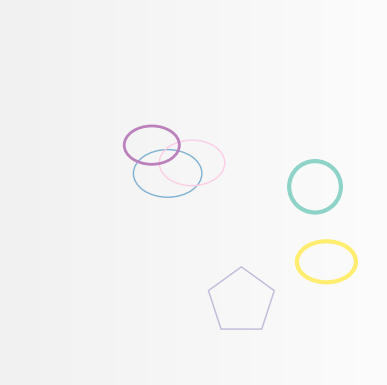[{"shape": "circle", "thickness": 3, "radius": 0.33, "center": [0.813, 0.515]}, {"shape": "pentagon", "thickness": 1, "radius": 0.45, "center": [0.623, 0.218]}, {"shape": "oval", "thickness": 1, "radius": 0.44, "center": [0.433, 0.55]}, {"shape": "oval", "thickness": 1, "radius": 0.42, "center": [0.495, 0.577]}, {"shape": "oval", "thickness": 2, "radius": 0.36, "center": [0.392, 0.623]}, {"shape": "oval", "thickness": 3, "radius": 0.38, "center": [0.842, 0.32]}]